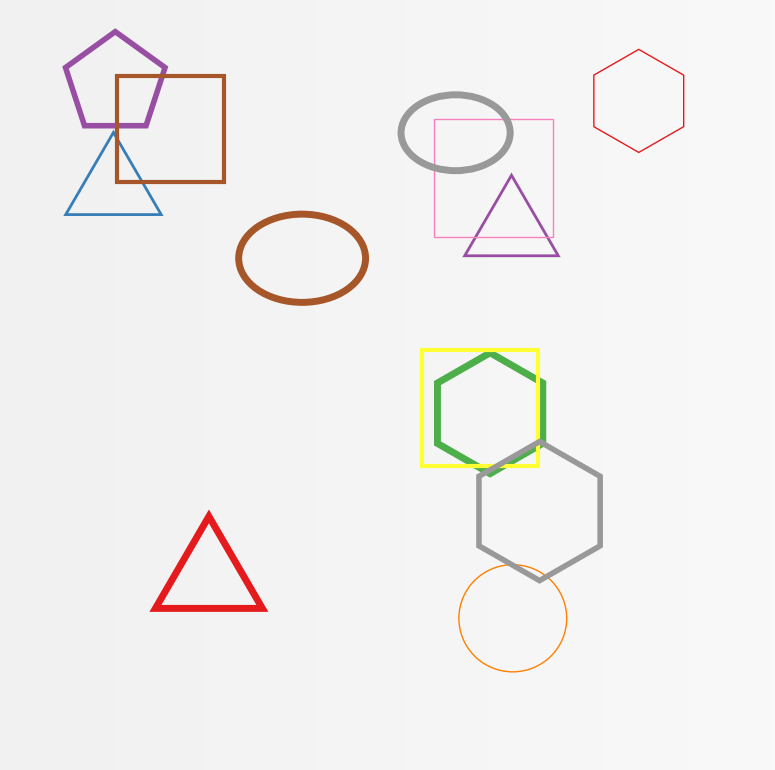[{"shape": "hexagon", "thickness": 0.5, "radius": 0.33, "center": [0.824, 0.869]}, {"shape": "triangle", "thickness": 2.5, "radius": 0.4, "center": [0.27, 0.25]}, {"shape": "triangle", "thickness": 1, "radius": 0.36, "center": [0.146, 0.757]}, {"shape": "hexagon", "thickness": 2.5, "radius": 0.39, "center": [0.632, 0.463]}, {"shape": "triangle", "thickness": 1, "radius": 0.35, "center": [0.66, 0.703]}, {"shape": "pentagon", "thickness": 2, "radius": 0.34, "center": [0.149, 0.891]}, {"shape": "circle", "thickness": 0.5, "radius": 0.35, "center": [0.662, 0.197]}, {"shape": "square", "thickness": 1.5, "radius": 0.38, "center": [0.619, 0.471]}, {"shape": "oval", "thickness": 2.5, "radius": 0.41, "center": [0.39, 0.665]}, {"shape": "square", "thickness": 1.5, "radius": 0.35, "center": [0.22, 0.832]}, {"shape": "square", "thickness": 0.5, "radius": 0.38, "center": [0.636, 0.769]}, {"shape": "hexagon", "thickness": 2, "radius": 0.45, "center": [0.696, 0.336]}, {"shape": "oval", "thickness": 2.5, "radius": 0.35, "center": [0.588, 0.828]}]